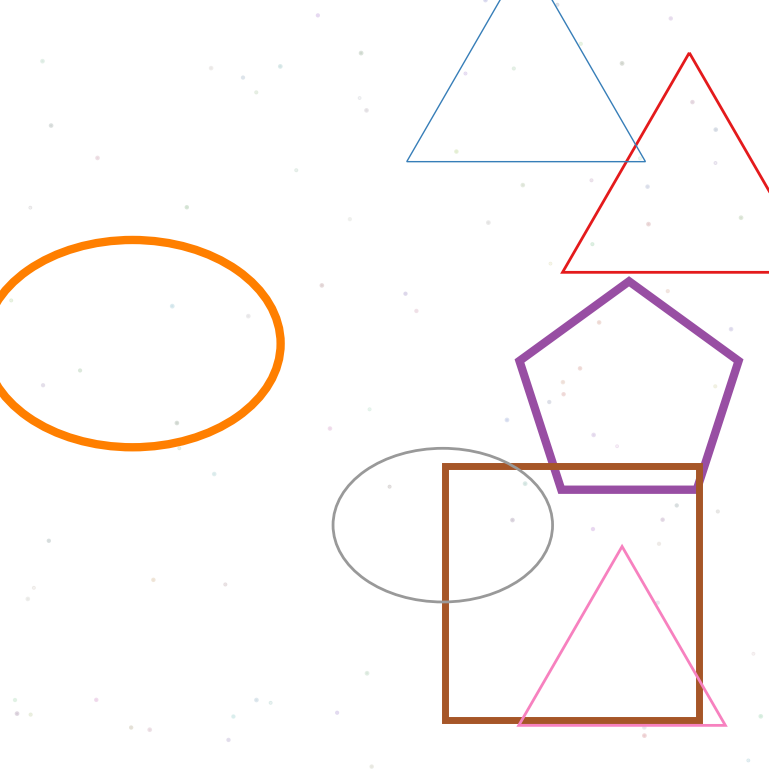[{"shape": "triangle", "thickness": 1, "radius": 0.95, "center": [0.895, 0.741]}, {"shape": "triangle", "thickness": 0.5, "radius": 0.89, "center": [0.683, 0.88]}, {"shape": "pentagon", "thickness": 3, "radius": 0.75, "center": [0.817, 0.485]}, {"shape": "oval", "thickness": 3, "radius": 0.96, "center": [0.172, 0.554]}, {"shape": "square", "thickness": 2.5, "radius": 0.83, "center": [0.743, 0.23]}, {"shape": "triangle", "thickness": 1, "radius": 0.77, "center": [0.808, 0.135]}, {"shape": "oval", "thickness": 1, "radius": 0.71, "center": [0.575, 0.318]}]